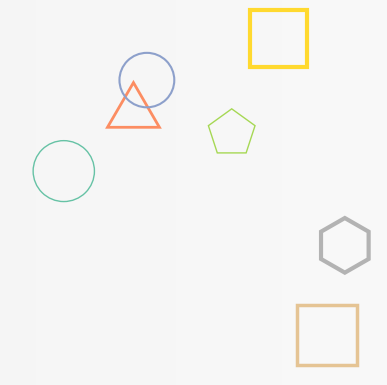[{"shape": "circle", "thickness": 1, "radius": 0.4, "center": [0.165, 0.556]}, {"shape": "triangle", "thickness": 2, "radius": 0.39, "center": [0.344, 0.708]}, {"shape": "circle", "thickness": 1.5, "radius": 0.35, "center": [0.379, 0.792]}, {"shape": "pentagon", "thickness": 1, "radius": 0.32, "center": [0.598, 0.654]}, {"shape": "square", "thickness": 3, "radius": 0.37, "center": [0.719, 0.9]}, {"shape": "square", "thickness": 2.5, "radius": 0.39, "center": [0.844, 0.13]}, {"shape": "hexagon", "thickness": 3, "radius": 0.35, "center": [0.89, 0.363]}]